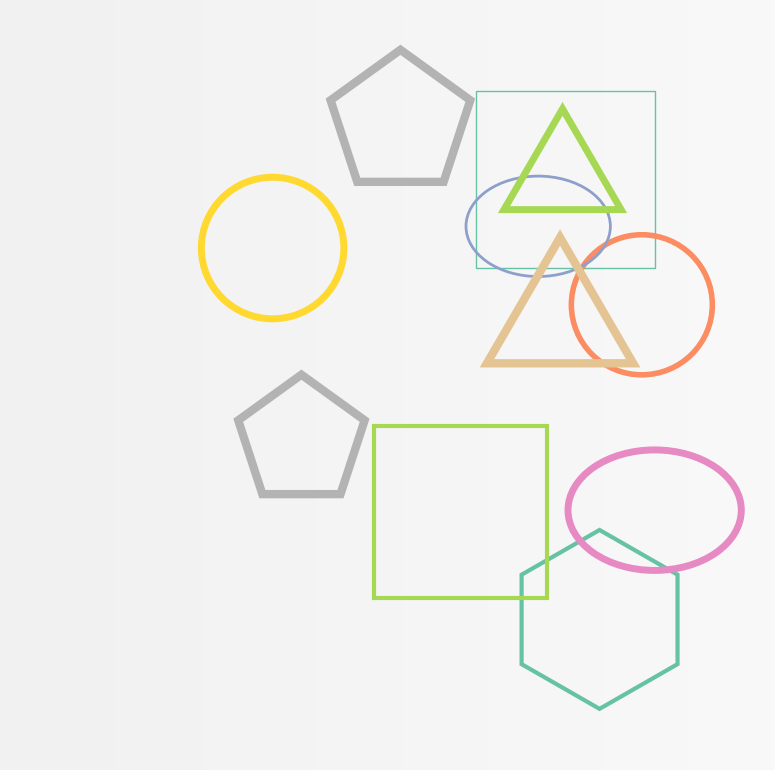[{"shape": "square", "thickness": 0.5, "radius": 0.58, "center": [0.729, 0.767]}, {"shape": "hexagon", "thickness": 1.5, "radius": 0.58, "center": [0.774, 0.196]}, {"shape": "circle", "thickness": 2, "radius": 0.45, "center": [0.828, 0.604]}, {"shape": "oval", "thickness": 1, "radius": 0.47, "center": [0.694, 0.706]}, {"shape": "oval", "thickness": 2.5, "radius": 0.56, "center": [0.845, 0.337]}, {"shape": "triangle", "thickness": 2.5, "radius": 0.44, "center": [0.726, 0.771]}, {"shape": "square", "thickness": 1.5, "radius": 0.56, "center": [0.594, 0.335]}, {"shape": "circle", "thickness": 2.5, "radius": 0.46, "center": [0.352, 0.678]}, {"shape": "triangle", "thickness": 3, "radius": 0.54, "center": [0.723, 0.583]}, {"shape": "pentagon", "thickness": 3, "radius": 0.47, "center": [0.517, 0.841]}, {"shape": "pentagon", "thickness": 3, "radius": 0.43, "center": [0.389, 0.428]}]